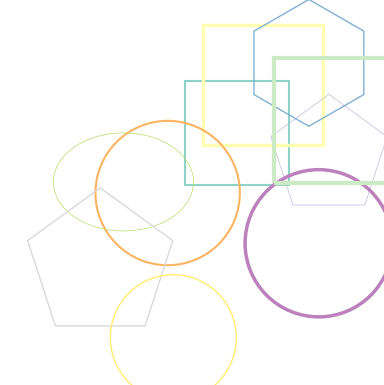[{"shape": "square", "thickness": 1.5, "radius": 0.68, "center": [0.617, 0.655]}, {"shape": "square", "thickness": 2.5, "radius": 0.78, "center": [0.684, 0.78]}, {"shape": "pentagon", "thickness": 0.5, "radius": 0.79, "center": [0.854, 0.596]}, {"shape": "hexagon", "thickness": 1, "radius": 0.82, "center": [0.802, 0.837]}, {"shape": "circle", "thickness": 1.5, "radius": 0.94, "center": [0.435, 0.499]}, {"shape": "oval", "thickness": 0.5, "radius": 0.91, "center": [0.321, 0.527]}, {"shape": "pentagon", "thickness": 1, "radius": 0.99, "center": [0.26, 0.314]}, {"shape": "circle", "thickness": 2.5, "radius": 0.96, "center": [0.828, 0.368]}, {"shape": "square", "thickness": 3, "radius": 0.82, "center": [0.876, 0.687]}, {"shape": "circle", "thickness": 1, "radius": 0.82, "center": [0.45, 0.123]}]